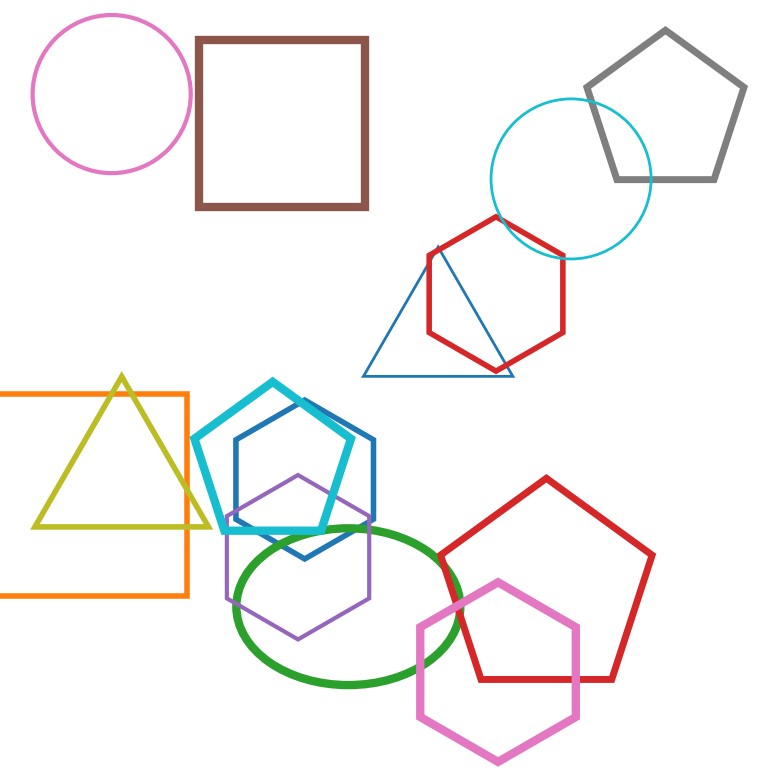[{"shape": "triangle", "thickness": 1, "radius": 0.56, "center": [0.569, 0.567]}, {"shape": "hexagon", "thickness": 2, "radius": 0.52, "center": [0.396, 0.377]}, {"shape": "square", "thickness": 2, "radius": 0.66, "center": [0.112, 0.357]}, {"shape": "oval", "thickness": 3, "radius": 0.73, "center": [0.452, 0.212]}, {"shape": "pentagon", "thickness": 2.5, "radius": 0.72, "center": [0.71, 0.234]}, {"shape": "hexagon", "thickness": 2, "radius": 0.5, "center": [0.644, 0.618]}, {"shape": "hexagon", "thickness": 1.5, "radius": 0.53, "center": [0.387, 0.276]}, {"shape": "square", "thickness": 3, "radius": 0.54, "center": [0.366, 0.84]}, {"shape": "hexagon", "thickness": 3, "radius": 0.58, "center": [0.647, 0.127]}, {"shape": "circle", "thickness": 1.5, "radius": 0.51, "center": [0.145, 0.878]}, {"shape": "pentagon", "thickness": 2.5, "radius": 0.54, "center": [0.864, 0.853]}, {"shape": "triangle", "thickness": 2, "radius": 0.65, "center": [0.158, 0.381]}, {"shape": "pentagon", "thickness": 3, "radius": 0.53, "center": [0.354, 0.397]}, {"shape": "circle", "thickness": 1, "radius": 0.52, "center": [0.742, 0.768]}]